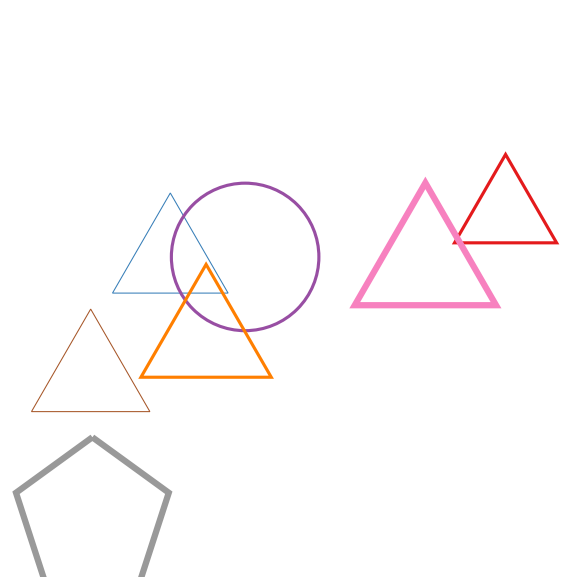[{"shape": "triangle", "thickness": 1.5, "radius": 0.51, "center": [0.875, 0.63]}, {"shape": "triangle", "thickness": 0.5, "radius": 0.58, "center": [0.295, 0.549]}, {"shape": "circle", "thickness": 1.5, "radius": 0.64, "center": [0.424, 0.554]}, {"shape": "triangle", "thickness": 1.5, "radius": 0.65, "center": [0.357, 0.411]}, {"shape": "triangle", "thickness": 0.5, "radius": 0.59, "center": [0.157, 0.346]}, {"shape": "triangle", "thickness": 3, "radius": 0.71, "center": [0.737, 0.541]}, {"shape": "pentagon", "thickness": 3, "radius": 0.7, "center": [0.16, 0.103]}]